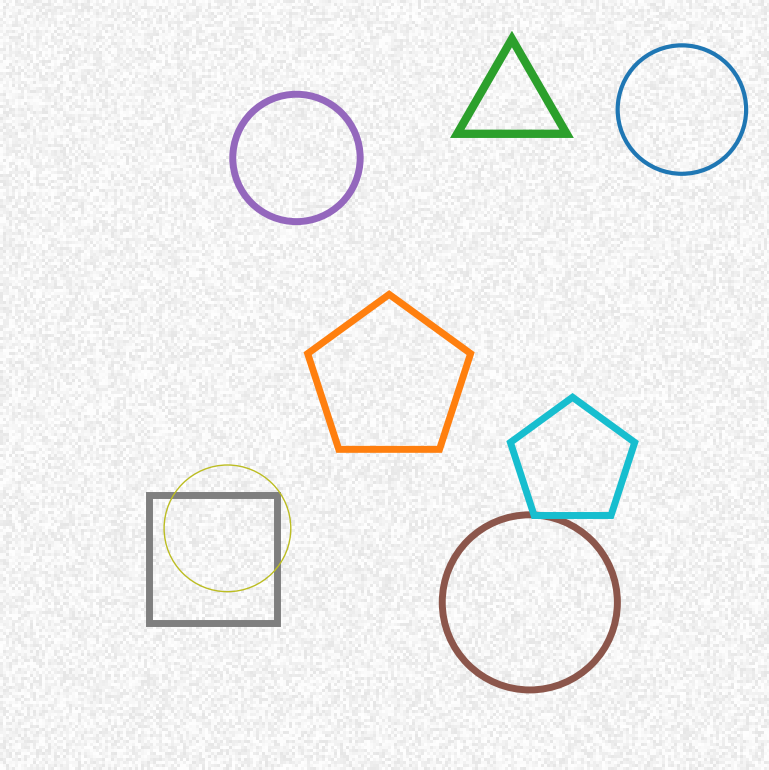[{"shape": "circle", "thickness": 1.5, "radius": 0.42, "center": [0.886, 0.858]}, {"shape": "pentagon", "thickness": 2.5, "radius": 0.56, "center": [0.505, 0.506]}, {"shape": "triangle", "thickness": 3, "radius": 0.41, "center": [0.665, 0.867]}, {"shape": "circle", "thickness": 2.5, "radius": 0.41, "center": [0.385, 0.795]}, {"shape": "circle", "thickness": 2.5, "radius": 0.57, "center": [0.688, 0.218]}, {"shape": "square", "thickness": 2.5, "radius": 0.41, "center": [0.276, 0.274]}, {"shape": "circle", "thickness": 0.5, "radius": 0.41, "center": [0.295, 0.314]}, {"shape": "pentagon", "thickness": 2.5, "radius": 0.42, "center": [0.744, 0.399]}]